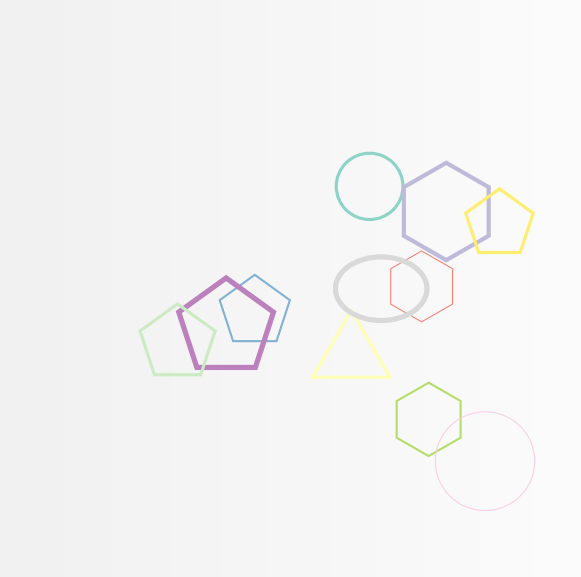[{"shape": "circle", "thickness": 1.5, "radius": 0.29, "center": [0.636, 0.676]}, {"shape": "triangle", "thickness": 1.5, "radius": 0.38, "center": [0.604, 0.384]}, {"shape": "hexagon", "thickness": 2, "radius": 0.42, "center": [0.768, 0.633]}, {"shape": "hexagon", "thickness": 0.5, "radius": 0.31, "center": [0.725, 0.503]}, {"shape": "pentagon", "thickness": 1, "radius": 0.32, "center": [0.438, 0.46]}, {"shape": "hexagon", "thickness": 1, "radius": 0.32, "center": [0.737, 0.273]}, {"shape": "circle", "thickness": 0.5, "radius": 0.43, "center": [0.834, 0.201]}, {"shape": "oval", "thickness": 2.5, "radius": 0.39, "center": [0.656, 0.499]}, {"shape": "pentagon", "thickness": 2.5, "radius": 0.43, "center": [0.389, 0.432]}, {"shape": "pentagon", "thickness": 1.5, "radius": 0.34, "center": [0.306, 0.405]}, {"shape": "pentagon", "thickness": 1.5, "radius": 0.3, "center": [0.859, 0.611]}]